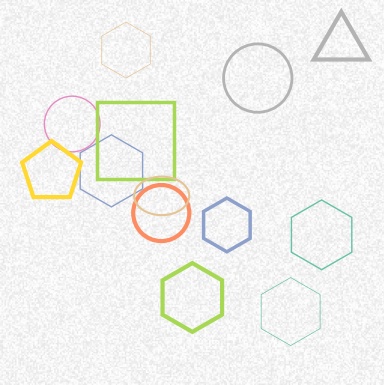[{"shape": "hexagon", "thickness": 1, "radius": 0.45, "center": [0.835, 0.39]}, {"shape": "hexagon", "thickness": 0.5, "radius": 0.44, "center": [0.755, 0.191]}, {"shape": "circle", "thickness": 3, "radius": 0.36, "center": [0.419, 0.447]}, {"shape": "hexagon", "thickness": 2.5, "radius": 0.35, "center": [0.589, 0.416]}, {"shape": "hexagon", "thickness": 1, "radius": 0.47, "center": [0.289, 0.556]}, {"shape": "circle", "thickness": 1, "radius": 0.36, "center": [0.187, 0.678]}, {"shape": "hexagon", "thickness": 3, "radius": 0.45, "center": [0.5, 0.227]}, {"shape": "square", "thickness": 2.5, "radius": 0.5, "center": [0.352, 0.635]}, {"shape": "pentagon", "thickness": 3, "radius": 0.4, "center": [0.134, 0.553]}, {"shape": "hexagon", "thickness": 0.5, "radius": 0.36, "center": [0.327, 0.87]}, {"shape": "oval", "thickness": 1.5, "radius": 0.36, "center": [0.42, 0.491]}, {"shape": "triangle", "thickness": 3, "radius": 0.41, "center": [0.886, 0.887]}, {"shape": "circle", "thickness": 2, "radius": 0.44, "center": [0.67, 0.797]}]